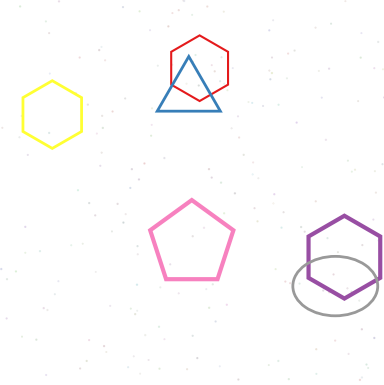[{"shape": "hexagon", "thickness": 1.5, "radius": 0.43, "center": [0.518, 0.823]}, {"shape": "triangle", "thickness": 2, "radius": 0.47, "center": [0.49, 0.759]}, {"shape": "hexagon", "thickness": 3, "radius": 0.54, "center": [0.895, 0.332]}, {"shape": "hexagon", "thickness": 2, "radius": 0.44, "center": [0.136, 0.702]}, {"shape": "pentagon", "thickness": 3, "radius": 0.57, "center": [0.498, 0.367]}, {"shape": "oval", "thickness": 2, "radius": 0.55, "center": [0.871, 0.257]}]